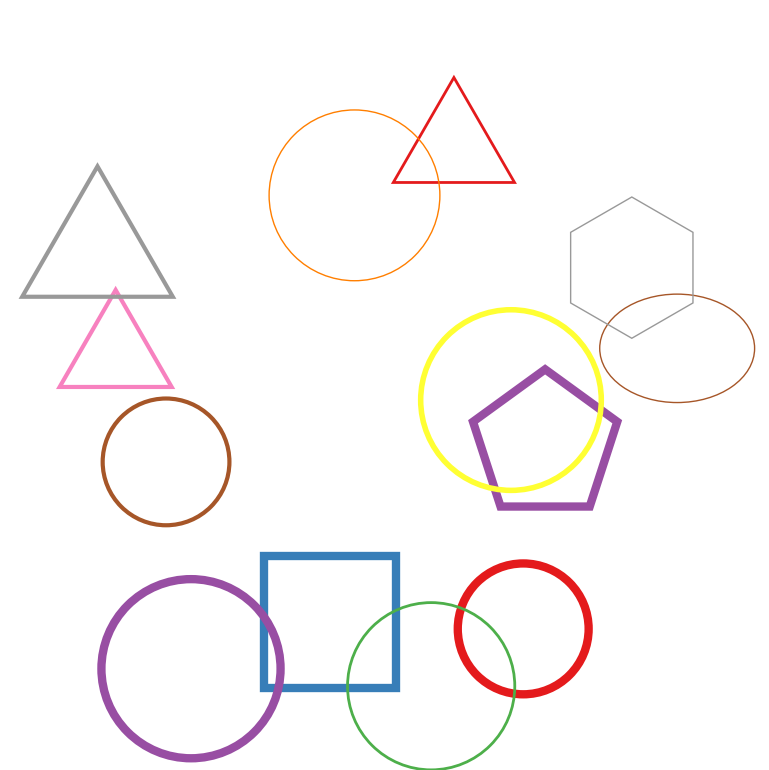[{"shape": "circle", "thickness": 3, "radius": 0.42, "center": [0.679, 0.183]}, {"shape": "triangle", "thickness": 1, "radius": 0.45, "center": [0.59, 0.808]}, {"shape": "square", "thickness": 3, "radius": 0.43, "center": [0.429, 0.192]}, {"shape": "circle", "thickness": 1, "radius": 0.54, "center": [0.56, 0.109]}, {"shape": "circle", "thickness": 3, "radius": 0.58, "center": [0.248, 0.132]}, {"shape": "pentagon", "thickness": 3, "radius": 0.49, "center": [0.708, 0.422]}, {"shape": "circle", "thickness": 0.5, "radius": 0.55, "center": [0.46, 0.746]}, {"shape": "circle", "thickness": 2, "radius": 0.59, "center": [0.664, 0.48]}, {"shape": "oval", "thickness": 0.5, "radius": 0.5, "center": [0.879, 0.548]}, {"shape": "circle", "thickness": 1.5, "radius": 0.41, "center": [0.216, 0.4]}, {"shape": "triangle", "thickness": 1.5, "radius": 0.42, "center": [0.15, 0.539]}, {"shape": "hexagon", "thickness": 0.5, "radius": 0.46, "center": [0.821, 0.652]}, {"shape": "triangle", "thickness": 1.5, "radius": 0.56, "center": [0.127, 0.671]}]